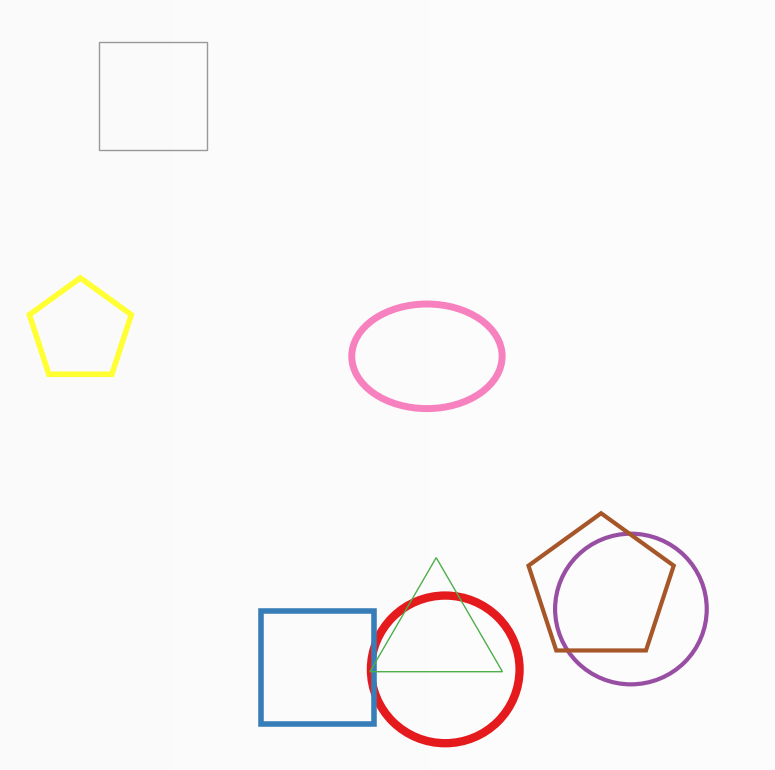[{"shape": "circle", "thickness": 3, "radius": 0.48, "center": [0.575, 0.131]}, {"shape": "square", "thickness": 2, "radius": 0.37, "center": [0.41, 0.133]}, {"shape": "triangle", "thickness": 0.5, "radius": 0.49, "center": [0.563, 0.177]}, {"shape": "circle", "thickness": 1.5, "radius": 0.49, "center": [0.814, 0.209]}, {"shape": "pentagon", "thickness": 2, "radius": 0.35, "center": [0.104, 0.57]}, {"shape": "pentagon", "thickness": 1.5, "radius": 0.49, "center": [0.776, 0.235]}, {"shape": "oval", "thickness": 2.5, "radius": 0.49, "center": [0.551, 0.537]}, {"shape": "square", "thickness": 0.5, "radius": 0.35, "center": [0.198, 0.875]}]